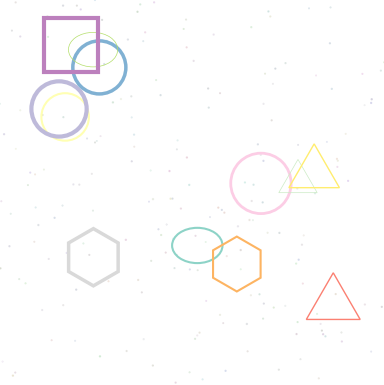[{"shape": "oval", "thickness": 1.5, "radius": 0.33, "center": [0.512, 0.362]}, {"shape": "circle", "thickness": 1.5, "radius": 0.31, "center": [0.169, 0.696]}, {"shape": "circle", "thickness": 3, "radius": 0.36, "center": [0.153, 0.717]}, {"shape": "triangle", "thickness": 1, "radius": 0.4, "center": [0.866, 0.211]}, {"shape": "circle", "thickness": 2.5, "radius": 0.34, "center": [0.258, 0.825]}, {"shape": "hexagon", "thickness": 1.5, "radius": 0.36, "center": [0.615, 0.314]}, {"shape": "oval", "thickness": 0.5, "radius": 0.32, "center": [0.242, 0.871]}, {"shape": "circle", "thickness": 2, "radius": 0.39, "center": [0.678, 0.524]}, {"shape": "hexagon", "thickness": 2.5, "radius": 0.37, "center": [0.243, 0.332]}, {"shape": "square", "thickness": 3, "radius": 0.35, "center": [0.184, 0.883]}, {"shape": "triangle", "thickness": 0.5, "radius": 0.29, "center": [0.774, 0.528]}, {"shape": "triangle", "thickness": 1, "radius": 0.38, "center": [0.816, 0.55]}]